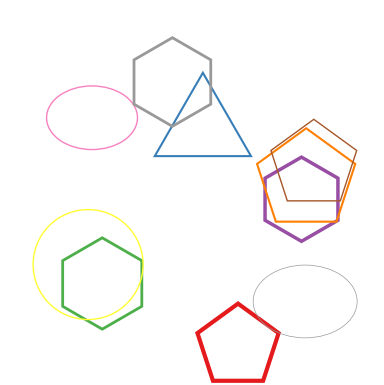[{"shape": "pentagon", "thickness": 3, "radius": 0.55, "center": [0.618, 0.101]}, {"shape": "triangle", "thickness": 1.5, "radius": 0.72, "center": [0.527, 0.667]}, {"shape": "hexagon", "thickness": 2, "radius": 0.59, "center": [0.266, 0.264]}, {"shape": "hexagon", "thickness": 2.5, "radius": 0.55, "center": [0.783, 0.483]}, {"shape": "pentagon", "thickness": 1.5, "radius": 0.67, "center": [0.795, 0.533]}, {"shape": "circle", "thickness": 1, "radius": 0.71, "center": [0.229, 0.313]}, {"shape": "pentagon", "thickness": 1, "radius": 0.59, "center": [0.815, 0.573]}, {"shape": "oval", "thickness": 1, "radius": 0.59, "center": [0.239, 0.694]}, {"shape": "hexagon", "thickness": 2, "radius": 0.58, "center": [0.448, 0.787]}, {"shape": "oval", "thickness": 0.5, "radius": 0.68, "center": [0.793, 0.217]}]